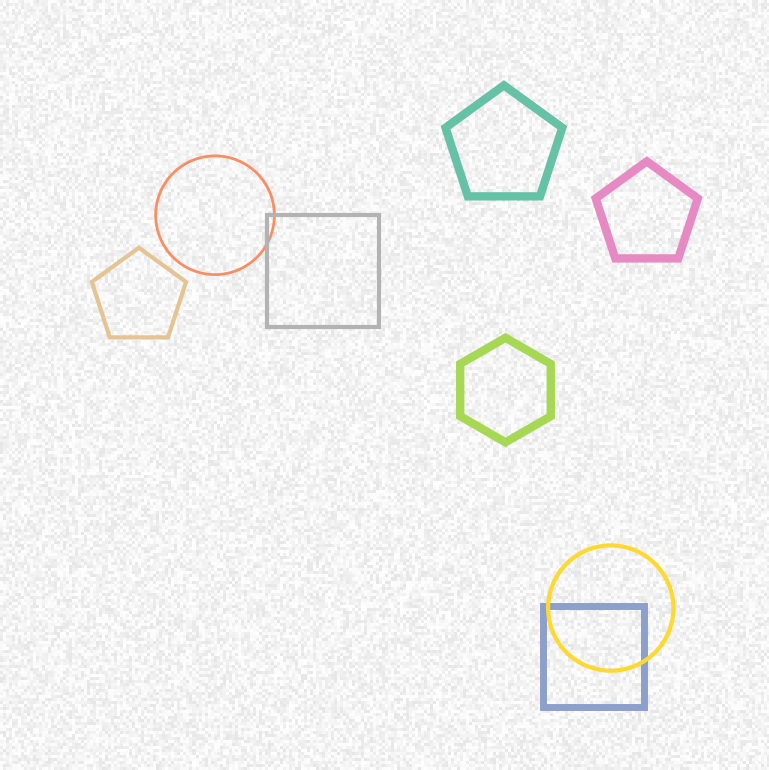[{"shape": "pentagon", "thickness": 3, "radius": 0.4, "center": [0.654, 0.809]}, {"shape": "circle", "thickness": 1, "radius": 0.39, "center": [0.279, 0.72]}, {"shape": "square", "thickness": 2.5, "radius": 0.33, "center": [0.771, 0.148]}, {"shape": "pentagon", "thickness": 3, "radius": 0.35, "center": [0.84, 0.721]}, {"shape": "hexagon", "thickness": 3, "radius": 0.34, "center": [0.656, 0.493]}, {"shape": "circle", "thickness": 1.5, "radius": 0.41, "center": [0.793, 0.21]}, {"shape": "pentagon", "thickness": 1.5, "radius": 0.32, "center": [0.18, 0.614]}, {"shape": "square", "thickness": 1.5, "radius": 0.36, "center": [0.419, 0.648]}]